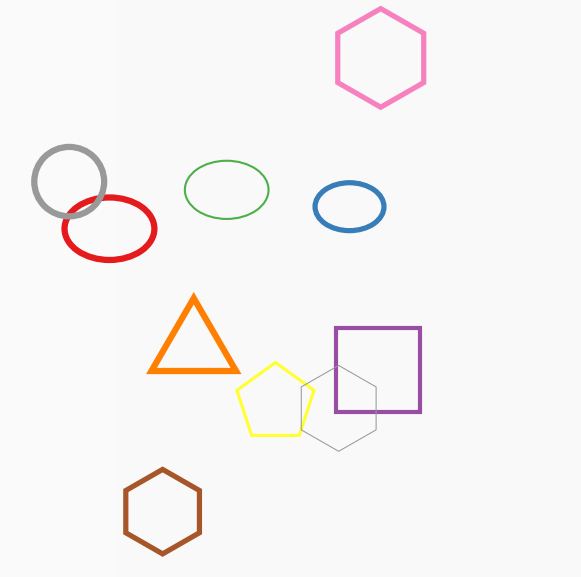[{"shape": "oval", "thickness": 3, "radius": 0.39, "center": [0.188, 0.603]}, {"shape": "oval", "thickness": 2.5, "radius": 0.3, "center": [0.601, 0.641]}, {"shape": "oval", "thickness": 1, "radius": 0.36, "center": [0.39, 0.67]}, {"shape": "square", "thickness": 2, "radius": 0.36, "center": [0.65, 0.359]}, {"shape": "triangle", "thickness": 3, "radius": 0.42, "center": [0.333, 0.399]}, {"shape": "pentagon", "thickness": 1.5, "radius": 0.35, "center": [0.474, 0.302]}, {"shape": "hexagon", "thickness": 2.5, "radius": 0.37, "center": [0.28, 0.113]}, {"shape": "hexagon", "thickness": 2.5, "radius": 0.43, "center": [0.655, 0.899]}, {"shape": "hexagon", "thickness": 0.5, "radius": 0.37, "center": [0.583, 0.292]}, {"shape": "circle", "thickness": 3, "radius": 0.3, "center": [0.119, 0.685]}]